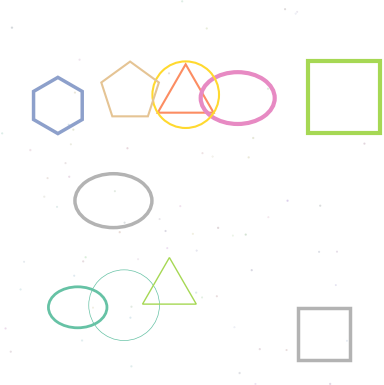[{"shape": "circle", "thickness": 0.5, "radius": 0.46, "center": [0.322, 0.207]}, {"shape": "oval", "thickness": 2, "radius": 0.38, "center": [0.202, 0.202]}, {"shape": "triangle", "thickness": 1.5, "radius": 0.42, "center": [0.482, 0.749]}, {"shape": "hexagon", "thickness": 2.5, "radius": 0.36, "center": [0.15, 0.726]}, {"shape": "oval", "thickness": 3, "radius": 0.48, "center": [0.617, 0.745]}, {"shape": "triangle", "thickness": 1, "radius": 0.4, "center": [0.44, 0.25]}, {"shape": "square", "thickness": 3, "radius": 0.47, "center": [0.894, 0.748]}, {"shape": "circle", "thickness": 1.5, "radius": 0.43, "center": [0.482, 0.754]}, {"shape": "pentagon", "thickness": 1.5, "radius": 0.39, "center": [0.338, 0.761]}, {"shape": "square", "thickness": 2.5, "radius": 0.34, "center": [0.841, 0.133]}, {"shape": "oval", "thickness": 2.5, "radius": 0.5, "center": [0.295, 0.479]}]